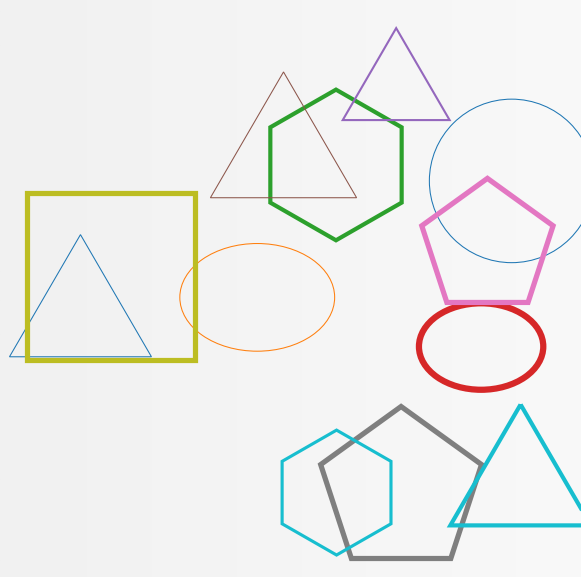[{"shape": "circle", "thickness": 0.5, "radius": 0.71, "center": [0.88, 0.686]}, {"shape": "triangle", "thickness": 0.5, "radius": 0.71, "center": [0.138, 0.452]}, {"shape": "oval", "thickness": 0.5, "radius": 0.67, "center": [0.443, 0.484]}, {"shape": "hexagon", "thickness": 2, "radius": 0.65, "center": [0.578, 0.713]}, {"shape": "oval", "thickness": 3, "radius": 0.53, "center": [0.828, 0.399]}, {"shape": "triangle", "thickness": 1, "radius": 0.53, "center": [0.682, 0.844]}, {"shape": "triangle", "thickness": 0.5, "radius": 0.73, "center": [0.488, 0.729]}, {"shape": "pentagon", "thickness": 2.5, "radius": 0.59, "center": [0.839, 0.571]}, {"shape": "pentagon", "thickness": 2.5, "radius": 0.73, "center": [0.69, 0.15]}, {"shape": "square", "thickness": 2.5, "radius": 0.72, "center": [0.191, 0.521]}, {"shape": "triangle", "thickness": 2, "radius": 0.7, "center": [0.896, 0.159]}, {"shape": "hexagon", "thickness": 1.5, "radius": 0.54, "center": [0.579, 0.146]}]